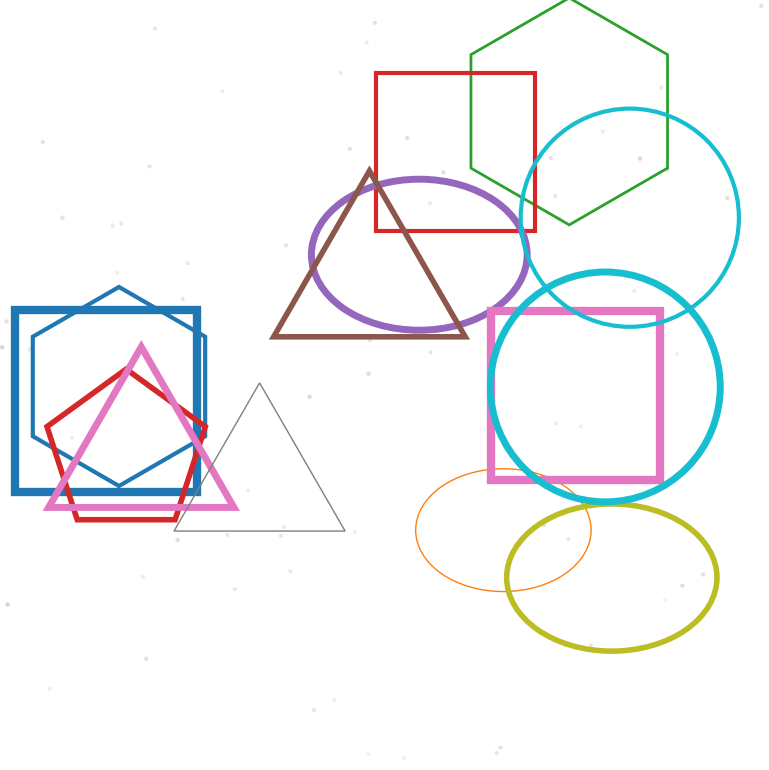[{"shape": "square", "thickness": 3, "radius": 0.59, "center": [0.137, 0.479]}, {"shape": "hexagon", "thickness": 1.5, "radius": 0.65, "center": [0.155, 0.498]}, {"shape": "oval", "thickness": 0.5, "radius": 0.57, "center": [0.654, 0.312]}, {"shape": "hexagon", "thickness": 1, "radius": 0.74, "center": [0.739, 0.855]}, {"shape": "square", "thickness": 1.5, "radius": 0.51, "center": [0.592, 0.803]}, {"shape": "pentagon", "thickness": 2, "radius": 0.54, "center": [0.164, 0.412]}, {"shape": "oval", "thickness": 2.5, "radius": 0.7, "center": [0.545, 0.669]}, {"shape": "triangle", "thickness": 2, "radius": 0.72, "center": [0.48, 0.634]}, {"shape": "square", "thickness": 3, "radius": 0.55, "center": [0.748, 0.486]}, {"shape": "triangle", "thickness": 2.5, "radius": 0.69, "center": [0.183, 0.41]}, {"shape": "triangle", "thickness": 0.5, "radius": 0.64, "center": [0.337, 0.374]}, {"shape": "oval", "thickness": 2, "radius": 0.68, "center": [0.795, 0.25]}, {"shape": "circle", "thickness": 2.5, "radius": 0.75, "center": [0.786, 0.497]}, {"shape": "circle", "thickness": 1.5, "radius": 0.71, "center": [0.818, 0.717]}]